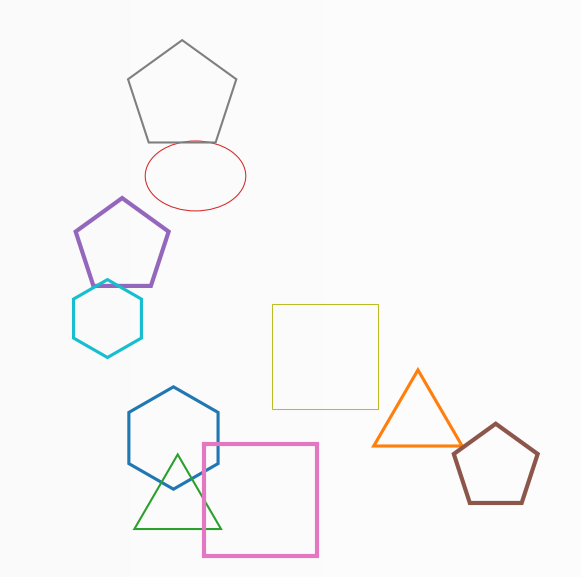[{"shape": "hexagon", "thickness": 1.5, "radius": 0.44, "center": [0.298, 0.241]}, {"shape": "triangle", "thickness": 1.5, "radius": 0.44, "center": [0.719, 0.271]}, {"shape": "triangle", "thickness": 1, "radius": 0.43, "center": [0.306, 0.126]}, {"shape": "oval", "thickness": 0.5, "radius": 0.43, "center": [0.336, 0.694]}, {"shape": "pentagon", "thickness": 2, "radius": 0.42, "center": [0.21, 0.572]}, {"shape": "pentagon", "thickness": 2, "radius": 0.38, "center": [0.853, 0.19]}, {"shape": "square", "thickness": 2, "radius": 0.48, "center": [0.448, 0.133]}, {"shape": "pentagon", "thickness": 1, "radius": 0.49, "center": [0.313, 0.832]}, {"shape": "square", "thickness": 0.5, "radius": 0.45, "center": [0.559, 0.382]}, {"shape": "hexagon", "thickness": 1.5, "radius": 0.34, "center": [0.185, 0.448]}]